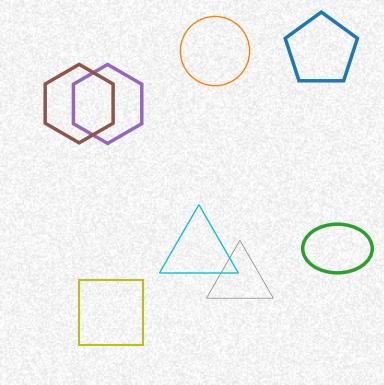[{"shape": "pentagon", "thickness": 2.5, "radius": 0.49, "center": [0.835, 0.87]}, {"shape": "circle", "thickness": 1, "radius": 0.45, "center": [0.558, 0.867]}, {"shape": "oval", "thickness": 2.5, "radius": 0.45, "center": [0.877, 0.355]}, {"shape": "hexagon", "thickness": 2.5, "radius": 0.51, "center": [0.279, 0.73]}, {"shape": "hexagon", "thickness": 2.5, "radius": 0.51, "center": [0.206, 0.731]}, {"shape": "triangle", "thickness": 0.5, "radius": 0.5, "center": [0.623, 0.276]}, {"shape": "square", "thickness": 1.5, "radius": 0.42, "center": [0.289, 0.189]}, {"shape": "triangle", "thickness": 1, "radius": 0.59, "center": [0.517, 0.35]}]